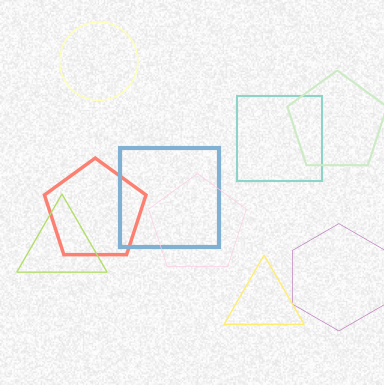[{"shape": "square", "thickness": 1.5, "radius": 0.55, "center": [0.727, 0.641]}, {"shape": "circle", "thickness": 1, "radius": 0.51, "center": [0.257, 0.841]}, {"shape": "pentagon", "thickness": 2.5, "radius": 0.69, "center": [0.247, 0.451]}, {"shape": "square", "thickness": 3, "radius": 0.64, "center": [0.44, 0.487]}, {"shape": "triangle", "thickness": 1, "radius": 0.68, "center": [0.161, 0.361]}, {"shape": "pentagon", "thickness": 0.5, "radius": 0.67, "center": [0.513, 0.415]}, {"shape": "hexagon", "thickness": 0.5, "radius": 0.7, "center": [0.88, 0.28]}, {"shape": "pentagon", "thickness": 1.5, "radius": 0.68, "center": [0.876, 0.681]}, {"shape": "triangle", "thickness": 1, "radius": 0.6, "center": [0.686, 0.218]}]